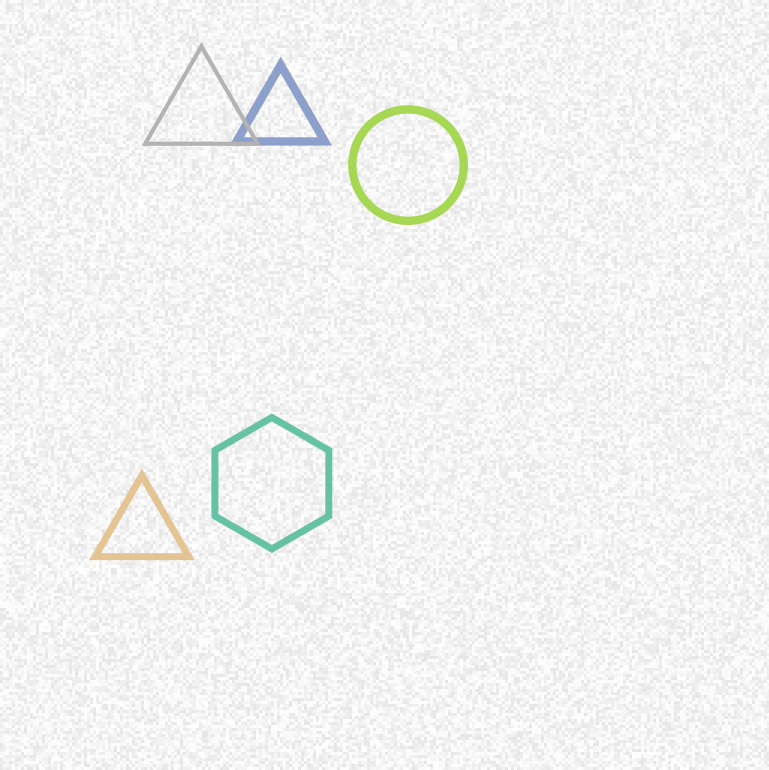[{"shape": "hexagon", "thickness": 2.5, "radius": 0.43, "center": [0.353, 0.372]}, {"shape": "triangle", "thickness": 3, "radius": 0.33, "center": [0.365, 0.849]}, {"shape": "circle", "thickness": 3, "radius": 0.36, "center": [0.53, 0.786]}, {"shape": "triangle", "thickness": 2.5, "radius": 0.35, "center": [0.184, 0.312]}, {"shape": "triangle", "thickness": 1.5, "radius": 0.42, "center": [0.262, 0.855]}]